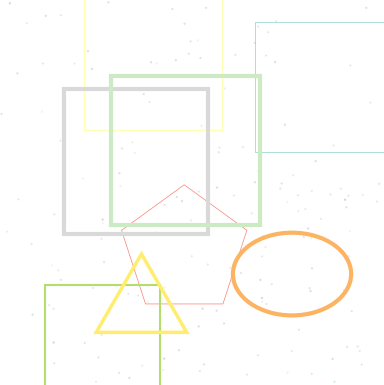[{"shape": "square", "thickness": 0.5, "radius": 0.84, "center": [0.831, 0.774]}, {"shape": "square", "thickness": 1, "radius": 0.89, "center": [0.397, 0.841]}, {"shape": "pentagon", "thickness": 0.5, "radius": 0.86, "center": [0.479, 0.349]}, {"shape": "oval", "thickness": 3, "radius": 0.77, "center": [0.759, 0.288]}, {"shape": "square", "thickness": 1.5, "radius": 0.74, "center": [0.266, 0.111]}, {"shape": "square", "thickness": 3, "radius": 0.94, "center": [0.354, 0.58]}, {"shape": "square", "thickness": 3, "radius": 0.97, "center": [0.482, 0.609]}, {"shape": "triangle", "thickness": 2.5, "radius": 0.68, "center": [0.367, 0.205]}]